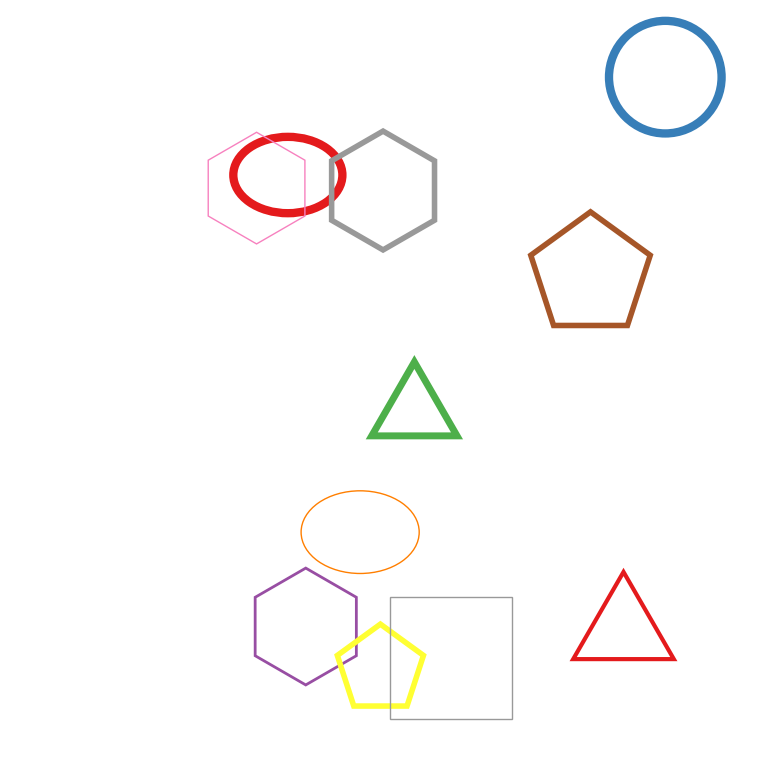[{"shape": "oval", "thickness": 3, "radius": 0.35, "center": [0.374, 0.773]}, {"shape": "triangle", "thickness": 1.5, "radius": 0.38, "center": [0.81, 0.182]}, {"shape": "circle", "thickness": 3, "radius": 0.37, "center": [0.864, 0.9]}, {"shape": "triangle", "thickness": 2.5, "radius": 0.32, "center": [0.538, 0.466]}, {"shape": "hexagon", "thickness": 1, "radius": 0.38, "center": [0.397, 0.186]}, {"shape": "oval", "thickness": 0.5, "radius": 0.38, "center": [0.468, 0.309]}, {"shape": "pentagon", "thickness": 2, "radius": 0.29, "center": [0.494, 0.131]}, {"shape": "pentagon", "thickness": 2, "radius": 0.41, "center": [0.767, 0.643]}, {"shape": "hexagon", "thickness": 0.5, "radius": 0.36, "center": [0.333, 0.756]}, {"shape": "square", "thickness": 0.5, "radius": 0.4, "center": [0.586, 0.146]}, {"shape": "hexagon", "thickness": 2, "radius": 0.39, "center": [0.498, 0.753]}]